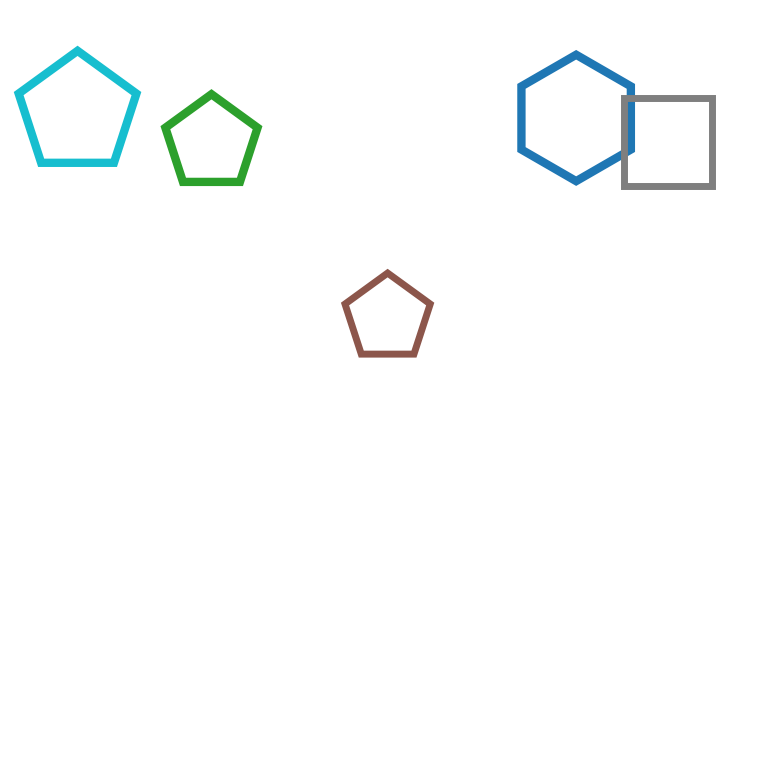[{"shape": "hexagon", "thickness": 3, "radius": 0.41, "center": [0.748, 0.847]}, {"shape": "pentagon", "thickness": 3, "radius": 0.31, "center": [0.275, 0.815]}, {"shape": "pentagon", "thickness": 2.5, "radius": 0.29, "center": [0.503, 0.587]}, {"shape": "square", "thickness": 2.5, "radius": 0.29, "center": [0.868, 0.816]}, {"shape": "pentagon", "thickness": 3, "radius": 0.4, "center": [0.101, 0.854]}]